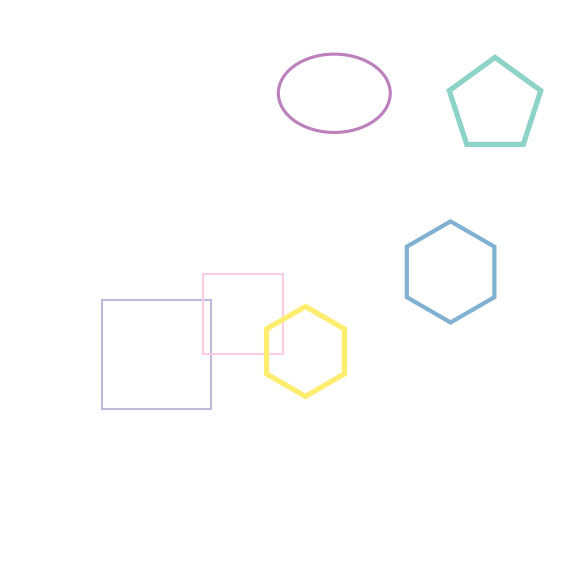[{"shape": "pentagon", "thickness": 2.5, "radius": 0.42, "center": [0.857, 0.816]}, {"shape": "square", "thickness": 1, "radius": 0.47, "center": [0.271, 0.385]}, {"shape": "hexagon", "thickness": 2, "radius": 0.44, "center": [0.78, 0.528]}, {"shape": "square", "thickness": 1, "radius": 0.35, "center": [0.421, 0.455]}, {"shape": "oval", "thickness": 1.5, "radius": 0.48, "center": [0.579, 0.838]}, {"shape": "hexagon", "thickness": 2.5, "radius": 0.39, "center": [0.529, 0.391]}]